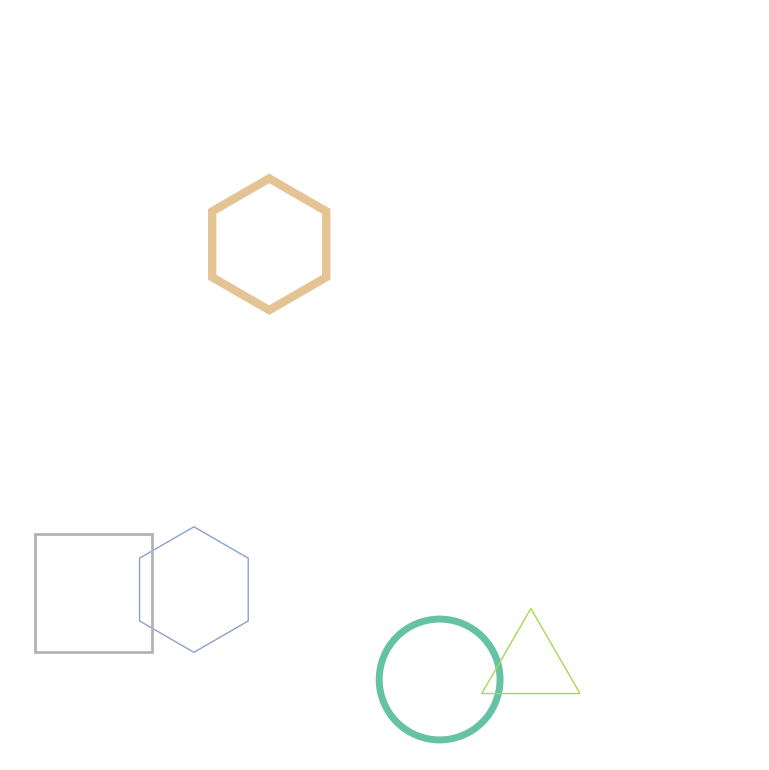[{"shape": "circle", "thickness": 2.5, "radius": 0.39, "center": [0.571, 0.118]}, {"shape": "hexagon", "thickness": 0.5, "radius": 0.41, "center": [0.252, 0.234]}, {"shape": "triangle", "thickness": 0.5, "radius": 0.37, "center": [0.689, 0.136]}, {"shape": "hexagon", "thickness": 3, "radius": 0.43, "center": [0.35, 0.683]}, {"shape": "square", "thickness": 1, "radius": 0.38, "center": [0.121, 0.23]}]